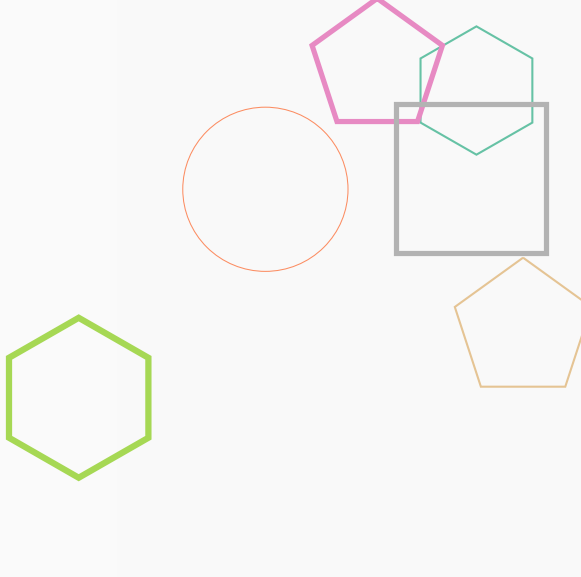[{"shape": "hexagon", "thickness": 1, "radius": 0.56, "center": [0.82, 0.842]}, {"shape": "circle", "thickness": 0.5, "radius": 0.71, "center": [0.457, 0.671]}, {"shape": "pentagon", "thickness": 2.5, "radius": 0.59, "center": [0.649, 0.884]}, {"shape": "hexagon", "thickness": 3, "radius": 0.69, "center": [0.135, 0.31]}, {"shape": "pentagon", "thickness": 1, "radius": 0.62, "center": [0.9, 0.429]}, {"shape": "square", "thickness": 2.5, "radius": 0.65, "center": [0.81, 0.69]}]